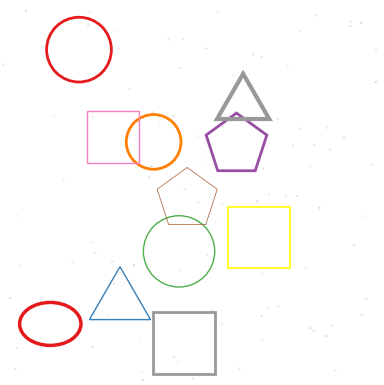[{"shape": "circle", "thickness": 2, "radius": 0.42, "center": [0.205, 0.871]}, {"shape": "oval", "thickness": 2.5, "radius": 0.4, "center": [0.131, 0.159]}, {"shape": "triangle", "thickness": 1, "radius": 0.46, "center": [0.312, 0.216]}, {"shape": "circle", "thickness": 1, "radius": 0.46, "center": [0.465, 0.347]}, {"shape": "pentagon", "thickness": 2, "radius": 0.41, "center": [0.614, 0.623]}, {"shape": "circle", "thickness": 2, "radius": 0.36, "center": [0.399, 0.631]}, {"shape": "square", "thickness": 1.5, "radius": 0.4, "center": [0.672, 0.383]}, {"shape": "pentagon", "thickness": 0.5, "radius": 0.41, "center": [0.486, 0.483]}, {"shape": "square", "thickness": 1, "radius": 0.34, "center": [0.293, 0.644]}, {"shape": "square", "thickness": 2, "radius": 0.4, "center": [0.478, 0.108]}, {"shape": "triangle", "thickness": 3, "radius": 0.39, "center": [0.632, 0.73]}]